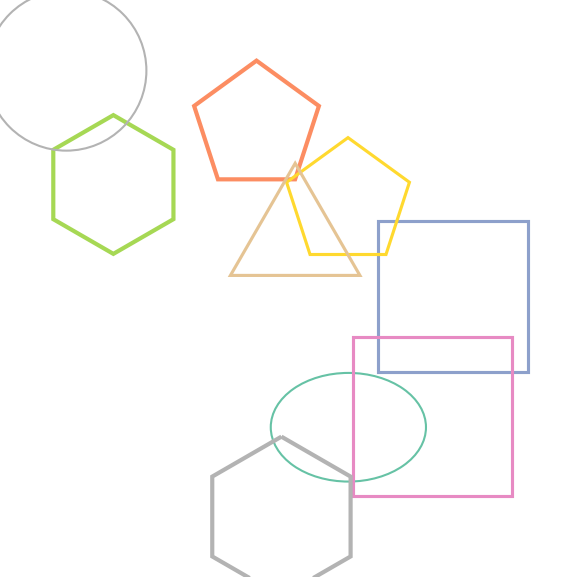[{"shape": "oval", "thickness": 1, "radius": 0.67, "center": [0.603, 0.259]}, {"shape": "pentagon", "thickness": 2, "radius": 0.57, "center": [0.444, 0.781]}, {"shape": "square", "thickness": 1.5, "radius": 0.65, "center": [0.784, 0.485]}, {"shape": "square", "thickness": 1.5, "radius": 0.69, "center": [0.749, 0.278]}, {"shape": "hexagon", "thickness": 2, "radius": 0.6, "center": [0.196, 0.68]}, {"shape": "pentagon", "thickness": 1.5, "radius": 0.56, "center": [0.603, 0.649]}, {"shape": "triangle", "thickness": 1.5, "radius": 0.65, "center": [0.511, 0.587]}, {"shape": "hexagon", "thickness": 2, "radius": 0.69, "center": [0.487, 0.105]}, {"shape": "circle", "thickness": 1, "radius": 0.69, "center": [0.115, 0.877]}]